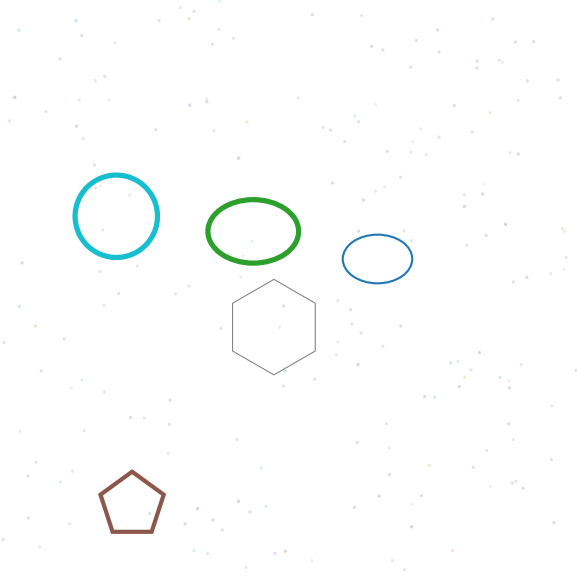[{"shape": "oval", "thickness": 1, "radius": 0.3, "center": [0.654, 0.551]}, {"shape": "oval", "thickness": 2.5, "radius": 0.39, "center": [0.439, 0.598]}, {"shape": "pentagon", "thickness": 2, "radius": 0.29, "center": [0.229, 0.125]}, {"shape": "hexagon", "thickness": 0.5, "radius": 0.41, "center": [0.474, 0.433]}, {"shape": "circle", "thickness": 2.5, "radius": 0.36, "center": [0.201, 0.625]}]